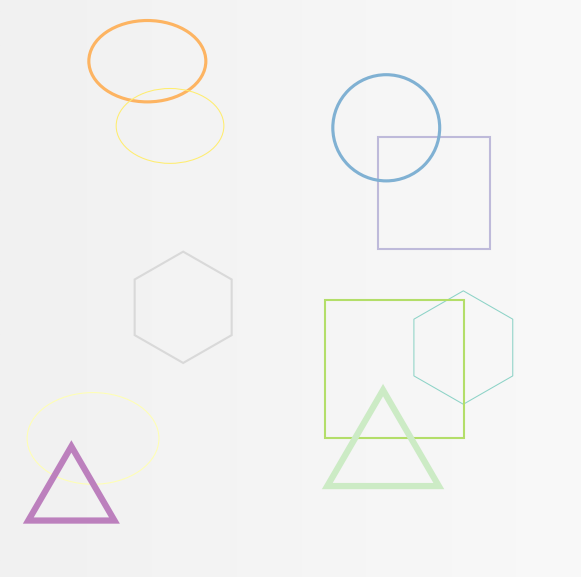[{"shape": "hexagon", "thickness": 0.5, "radius": 0.49, "center": [0.797, 0.397]}, {"shape": "oval", "thickness": 0.5, "radius": 0.57, "center": [0.16, 0.24]}, {"shape": "square", "thickness": 1, "radius": 0.48, "center": [0.747, 0.664]}, {"shape": "circle", "thickness": 1.5, "radius": 0.46, "center": [0.665, 0.778]}, {"shape": "oval", "thickness": 1.5, "radius": 0.5, "center": [0.253, 0.893]}, {"shape": "square", "thickness": 1, "radius": 0.6, "center": [0.679, 0.36]}, {"shape": "hexagon", "thickness": 1, "radius": 0.48, "center": [0.315, 0.467]}, {"shape": "triangle", "thickness": 3, "radius": 0.43, "center": [0.123, 0.141]}, {"shape": "triangle", "thickness": 3, "radius": 0.55, "center": [0.659, 0.213]}, {"shape": "oval", "thickness": 0.5, "radius": 0.46, "center": [0.292, 0.781]}]